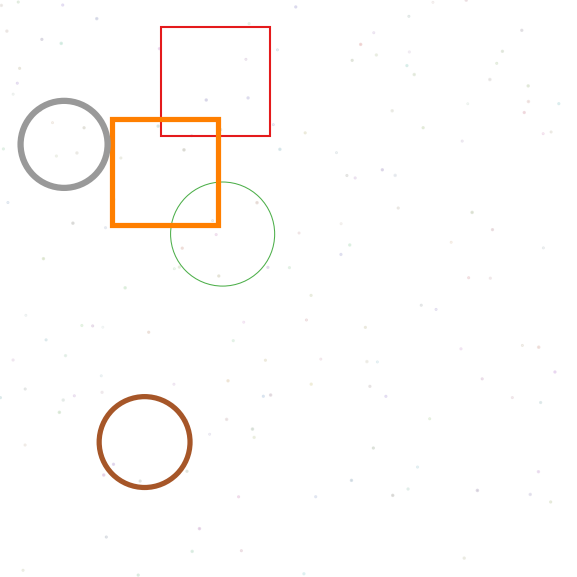[{"shape": "square", "thickness": 1, "radius": 0.47, "center": [0.373, 0.858]}, {"shape": "circle", "thickness": 0.5, "radius": 0.45, "center": [0.385, 0.594]}, {"shape": "square", "thickness": 2.5, "radius": 0.46, "center": [0.285, 0.702]}, {"shape": "circle", "thickness": 2.5, "radius": 0.39, "center": [0.25, 0.234]}, {"shape": "circle", "thickness": 3, "radius": 0.38, "center": [0.111, 0.749]}]